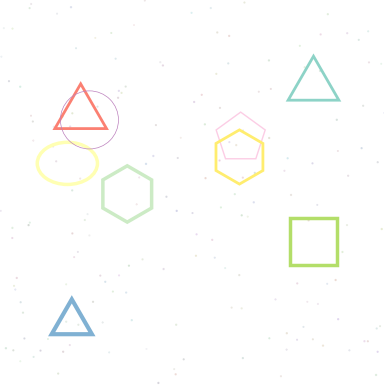[{"shape": "triangle", "thickness": 2, "radius": 0.38, "center": [0.814, 0.778]}, {"shape": "oval", "thickness": 2.5, "radius": 0.39, "center": [0.175, 0.576]}, {"shape": "triangle", "thickness": 2, "radius": 0.39, "center": [0.21, 0.705]}, {"shape": "triangle", "thickness": 3, "radius": 0.3, "center": [0.186, 0.162]}, {"shape": "square", "thickness": 2.5, "radius": 0.3, "center": [0.813, 0.372]}, {"shape": "pentagon", "thickness": 1, "radius": 0.33, "center": [0.625, 0.642]}, {"shape": "circle", "thickness": 0.5, "radius": 0.38, "center": [0.232, 0.689]}, {"shape": "hexagon", "thickness": 2.5, "radius": 0.37, "center": [0.331, 0.496]}, {"shape": "hexagon", "thickness": 2, "radius": 0.35, "center": [0.622, 0.592]}]